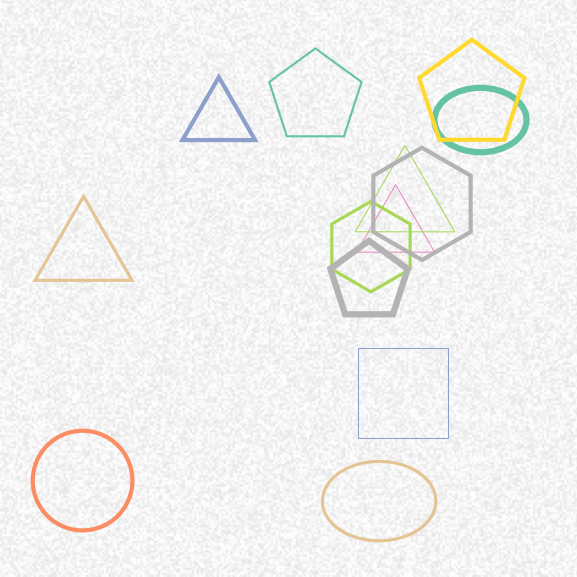[{"shape": "oval", "thickness": 3, "radius": 0.4, "center": [0.832, 0.791]}, {"shape": "pentagon", "thickness": 1, "radius": 0.42, "center": [0.546, 0.831]}, {"shape": "circle", "thickness": 2, "radius": 0.43, "center": [0.143, 0.167]}, {"shape": "square", "thickness": 0.5, "radius": 0.39, "center": [0.697, 0.319]}, {"shape": "triangle", "thickness": 2, "radius": 0.36, "center": [0.379, 0.793]}, {"shape": "triangle", "thickness": 0.5, "radius": 0.39, "center": [0.685, 0.601]}, {"shape": "hexagon", "thickness": 1.5, "radius": 0.39, "center": [0.642, 0.572]}, {"shape": "triangle", "thickness": 0.5, "radius": 0.5, "center": [0.701, 0.648]}, {"shape": "pentagon", "thickness": 2, "radius": 0.48, "center": [0.817, 0.835]}, {"shape": "oval", "thickness": 1.5, "radius": 0.49, "center": [0.657, 0.131]}, {"shape": "triangle", "thickness": 1.5, "radius": 0.48, "center": [0.145, 0.562]}, {"shape": "hexagon", "thickness": 2, "radius": 0.49, "center": [0.731, 0.646]}, {"shape": "pentagon", "thickness": 3, "radius": 0.35, "center": [0.639, 0.512]}]